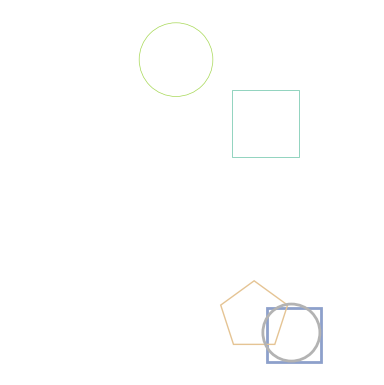[{"shape": "square", "thickness": 0.5, "radius": 0.44, "center": [0.689, 0.68]}, {"shape": "square", "thickness": 2, "radius": 0.35, "center": [0.764, 0.129]}, {"shape": "circle", "thickness": 0.5, "radius": 0.48, "center": [0.457, 0.845]}, {"shape": "pentagon", "thickness": 1, "radius": 0.46, "center": [0.66, 0.179]}, {"shape": "circle", "thickness": 2, "radius": 0.37, "center": [0.757, 0.136]}]